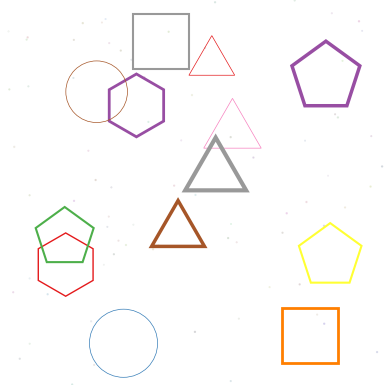[{"shape": "triangle", "thickness": 0.5, "radius": 0.34, "center": [0.55, 0.839]}, {"shape": "hexagon", "thickness": 1, "radius": 0.41, "center": [0.171, 0.313]}, {"shape": "circle", "thickness": 0.5, "radius": 0.44, "center": [0.321, 0.108]}, {"shape": "pentagon", "thickness": 1.5, "radius": 0.4, "center": [0.168, 0.383]}, {"shape": "pentagon", "thickness": 2.5, "radius": 0.46, "center": [0.847, 0.8]}, {"shape": "hexagon", "thickness": 2, "radius": 0.41, "center": [0.354, 0.726]}, {"shape": "square", "thickness": 2, "radius": 0.36, "center": [0.806, 0.128]}, {"shape": "pentagon", "thickness": 1.5, "radius": 0.43, "center": [0.858, 0.335]}, {"shape": "triangle", "thickness": 2.5, "radius": 0.4, "center": [0.462, 0.4]}, {"shape": "circle", "thickness": 0.5, "radius": 0.4, "center": [0.251, 0.762]}, {"shape": "triangle", "thickness": 0.5, "radius": 0.43, "center": [0.604, 0.658]}, {"shape": "triangle", "thickness": 3, "radius": 0.46, "center": [0.56, 0.551]}, {"shape": "square", "thickness": 1.5, "radius": 0.36, "center": [0.418, 0.893]}]